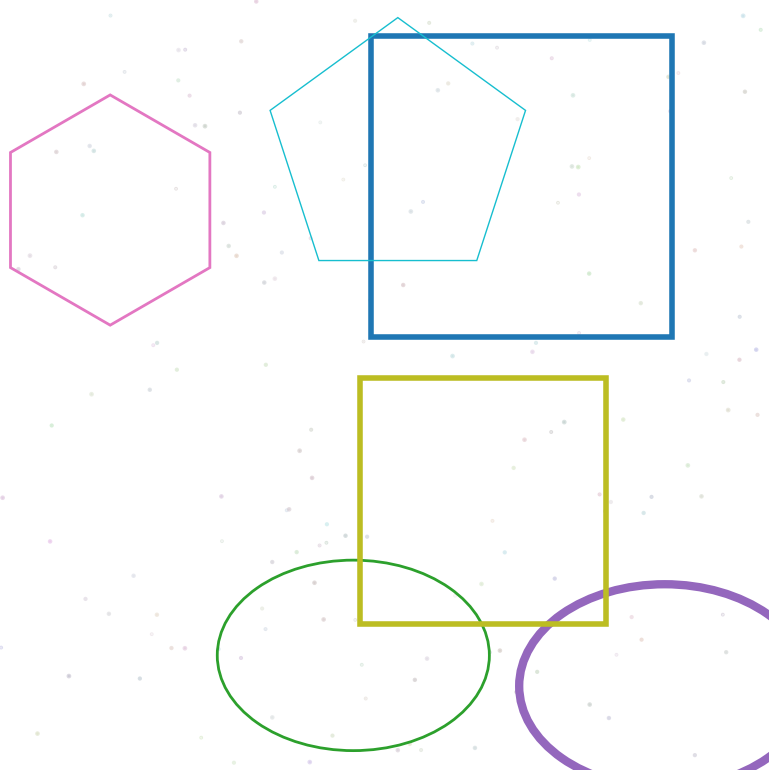[{"shape": "square", "thickness": 2, "radius": 0.98, "center": [0.677, 0.758]}, {"shape": "oval", "thickness": 1, "radius": 0.88, "center": [0.459, 0.149]}, {"shape": "oval", "thickness": 3, "radius": 0.94, "center": [0.863, 0.109]}, {"shape": "hexagon", "thickness": 1, "radius": 0.75, "center": [0.143, 0.727]}, {"shape": "square", "thickness": 2, "radius": 0.8, "center": [0.627, 0.349]}, {"shape": "pentagon", "thickness": 0.5, "radius": 0.87, "center": [0.517, 0.803]}]